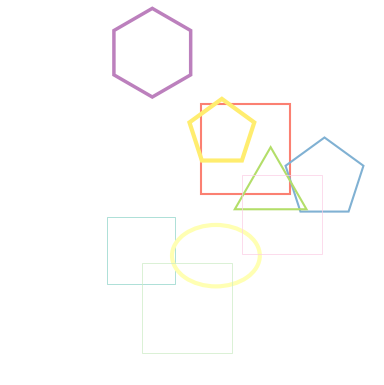[{"shape": "square", "thickness": 0.5, "radius": 0.44, "center": [0.366, 0.349]}, {"shape": "oval", "thickness": 3, "radius": 0.57, "center": [0.561, 0.336]}, {"shape": "square", "thickness": 1.5, "radius": 0.58, "center": [0.637, 0.613]}, {"shape": "pentagon", "thickness": 1.5, "radius": 0.53, "center": [0.843, 0.537]}, {"shape": "triangle", "thickness": 1.5, "radius": 0.54, "center": [0.703, 0.51]}, {"shape": "square", "thickness": 0.5, "radius": 0.52, "center": [0.732, 0.442]}, {"shape": "hexagon", "thickness": 2.5, "radius": 0.58, "center": [0.396, 0.863]}, {"shape": "square", "thickness": 0.5, "radius": 0.58, "center": [0.486, 0.2]}, {"shape": "pentagon", "thickness": 3, "radius": 0.44, "center": [0.576, 0.655]}]